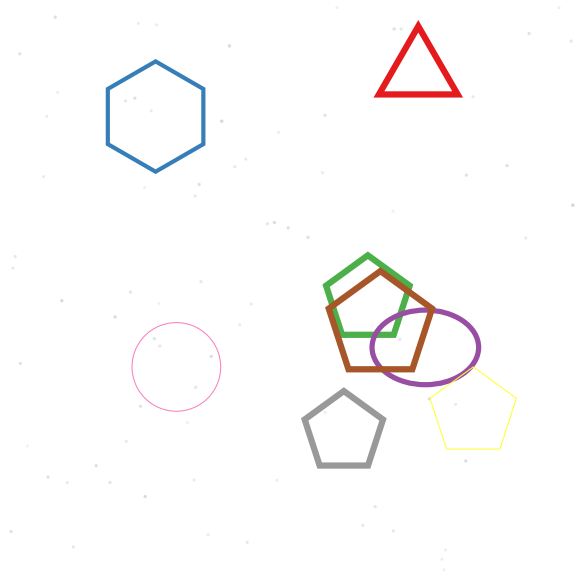[{"shape": "triangle", "thickness": 3, "radius": 0.39, "center": [0.724, 0.875]}, {"shape": "hexagon", "thickness": 2, "radius": 0.48, "center": [0.269, 0.797]}, {"shape": "pentagon", "thickness": 3, "radius": 0.38, "center": [0.637, 0.481]}, {"shape": "oval", "thickness": 2.5, "radius": 0.46, "center": [0.737, 0.398]}, {"shape": "pentagon", "thickness": 0.5, "radius": 0.39, "center": [0.819, 0.285]}, {"shape": "pentagon", "thickness": 3, "radius": 0.47, "center": [0.659, 0.436]}, {"shape": "circle", "thickness": 0.5, "radius": 0.38, "center": [0.305, 0.364]}, {"shape": "pentagon", "thickness": 3, "radius": 0.36, "center": [0.595, 0.251]}]